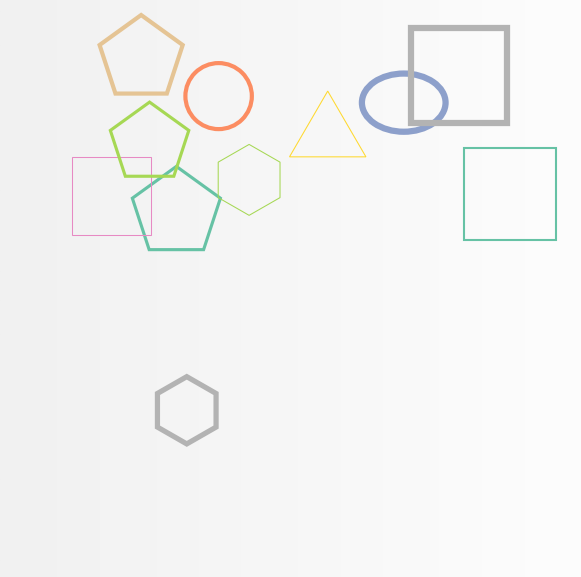[{"shape": "pentagon", "thickness": 1.5, "radius": 0.4, "center": [0.303, 0.631]}, {"shape": "square", "thickness": 1, "radius": 0.4, "center": [0.877, 0.663]}, {"shape": "circle", "thickness": 2, "radius": 0.29, "center": [0.376, 0.833]}, {"shape": "oval", "thickness": 3, "radius": 0.36, "center": [0.695, 0.821]}, {"shape": "square", "thickness": 0.5, "radius": 0.34, "center": [0.192, 0.659]}, {"shape": "pentagon", "thickness": 1.5, "radius": 0.35, "center": [0.257, 0.751]}, {"shape": "hexagon", "thickness": 0.5, "radius": 0.31, "center": [0.429, 0.688]}, {"shape": "triangle", "thickness": 0.5, "radius": 0.38, "center": [0.564, 0.766]}, {"shape": "pentagon", "thickness": 2, "radius": 0.38, "center": [0.243, 0.898]}, {"shape": "hexagon", "thickness": 2.5, "radius": 0.29, "center": [0.321, 0.289]}, {"shape": "square", "thickness": 3, "radius": 0.41, "center": [0.79, 0.869]}]